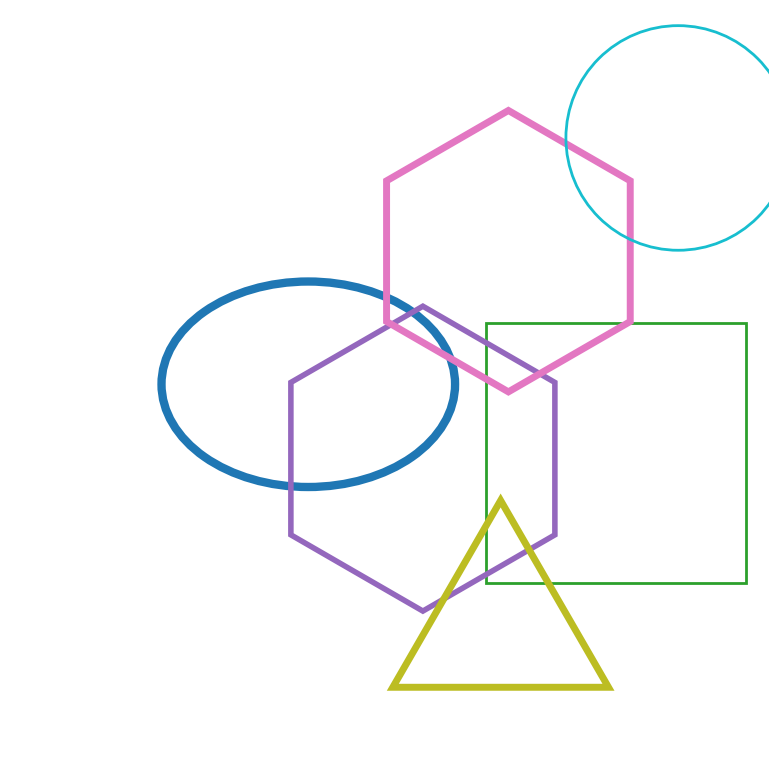[{"shape": "oval", "thickness": 3, "radius": 0.95, "center": [0.4, 0.501]}, {"shape": "square", "thickness": 1, "radius": 0.85, "center": [0.8, 0.411]}, {"shape": "hexagon", "thickness": 2, "radius": 0.99, "center": [0.549, 0.404]}, {"shape": "hexagon", "thickness": 2.5, "radius": 0.91, "center": [0.66, 0.674]}, {"shape": "triangle", "thickness": 2.5, "radius": 0.81, "center": [0.65, 0.188]}, {"shape": "circle", "thickness": 1, "radius": 0.73, "center": [0.881, 0.821]}]